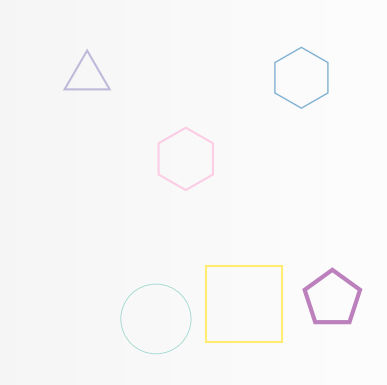[{"shape": "circle", "thickness": 0.5, "radius": 0.45, "center": [0.402, 0.171]}, {"shape": "triangle", "thickness": 1.5, "radius": 0.34, "center": [0.225, 0.801]}, {"shape": "hexagon", "thickness": 1, "radius": 0.39, "center": [0.778, 0.798]}, {"shape": "hexagon", "thickness": 1.5, "radius": 0.41, "center": [0.479, 0.587]}, {"shape": "pentagon", "thickness": 3, "radius": 0.38, "center": [0.858, 0.224]}, {"shape": "square", "thickness": 1.5, "radius": 0.49, "center": [0.628, 0.211]}]